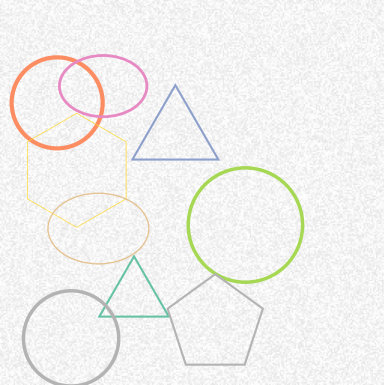[{"shape": "triangle", "thickness": 1.5, "radius": 0.52, "center": [0.348, 0.23]}, {"shape": "circle", "thickness": 3, "radius": 0.59, "center": [0.148, 0.733]}, {"shape": "triangle", "thickness": 1.5, "radius": 0.64, "center": [0.455, 0.65]}, {"shape": "oval", "thickness": 2, "radius": 0.57, "center": [0.268, 0.776]}, {"shape": "circle", "thickness": 2.5, "radius": 0.74, "center": [0.637, 0.415]}, {"shape": "hexagon", "thickness": 0.5, "radius": 0.74, "center": [0.199, 0.558]}, {"shape": "oval", "thickness": 1, "radius": 0.66, "center": [0.256, 0.406]}, {"shape": "circle", "thickness": 2.5, "radius": 0.62, "center": [0.185, 0.121]}, {"shape": "pentagon", "thickness": 1.5, "radius": 0.65, "center": [0.559, 0.158]}]